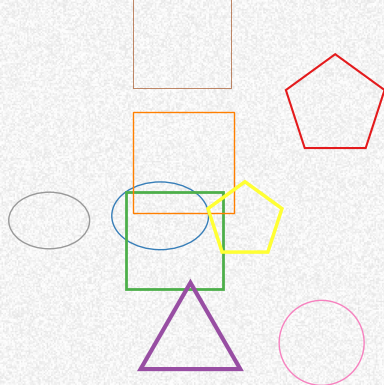[{"shape": "pentagon", "thickness": 1.5, "radius": 0.67, "center": [0.871, 0.725]}, {"shape": "oval", "thickness": 1, "radius": 0.63, "center": [0.416, 0.439]}, {"shape": "square", "thickness": 2, "radius": 0.63, "center": [0.453, 0.374]}, {"shape": "triangle", "thickness": 3, "radius": 0.75, "center": [0.495, 0.116]}, {"shape": "square", "thickness": 1, "radius": 0.65, "center": [0.476, 0.578]}, {"shape": "pentagon", "thickness": 2.5, "radius": 0.51, "center": [0.636, 0.427]}, {"shape": "square", "thickness": 0.5, "radius": 0.63, "center": [0.473, 0.898]}, {"shape": "circle", "thickness": 1, "radius": 0.55, "center": [0.835, 0.109]}, {"shape": "oval", "thickness": 1, "radius": 0.52, "center": [0.128, 0.427]}]